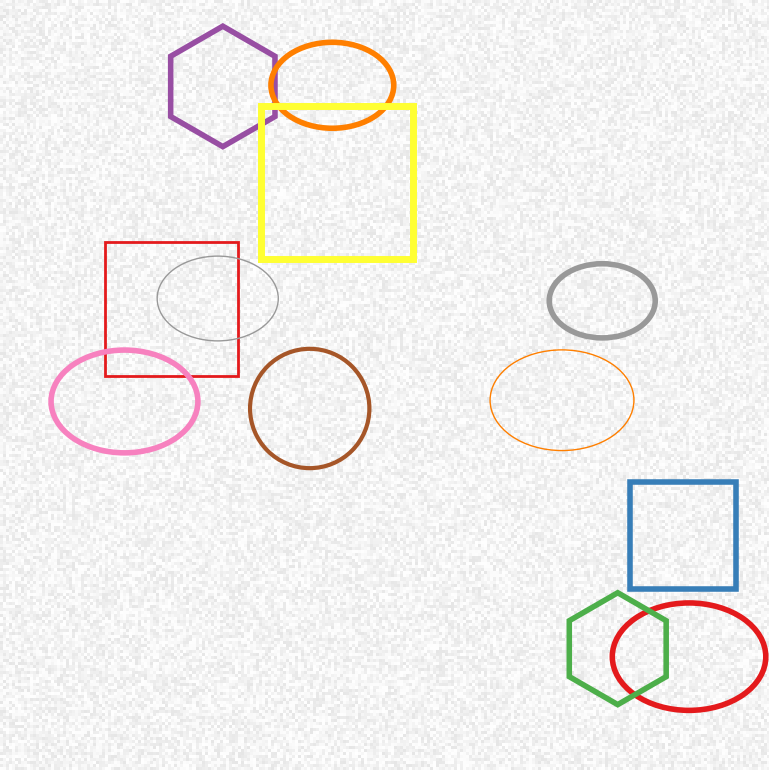[{"shape": "oval", "thickness": 2, "radius": 0.5, "center": [0.895, 0.147]}, {"shape": "square", "thickness": 1, "radius": 0.43, "center": [0.223, 0.599]}, {"shape": "square", "thickness": 2, "radius": 0.35, "center": [0.887, 0.304]}, {"shape": "hexagon", "thickness": 2, "radius": 0.36, "center": [0.802, 0.158]}, {"shape": "hexagon", "thickness": 2, "radius": 0.39, "center": [0.289, 0.888]}, {"shape": "oval", "thickness": 0.5, "radius": 0.47, "center": [0.73, 0.48]}, {"shape": "oval", "thickness": 2, "radius": 0.4, "center": [0.432, 0.889]}, {"shape": "square", "thickness": 2.5, "radius": 0.5, "center": [0.438, 0.763]}, {"shape": "circle", "thickness": 1.5, "radius": 0.39, "center": [0.402, 0.469]}, {"shape": "oval", "thickness": 2, "radius": 0.48, "center": [0.162, 0.479]}, {"shape": "oval", "thickness": 0.5, "radius": 0.39, "center": [0.283, 0.612]}, {"shape": "oval", "thickness": 2, "radius": 0.34, "center": [0.782, 0.609]}]